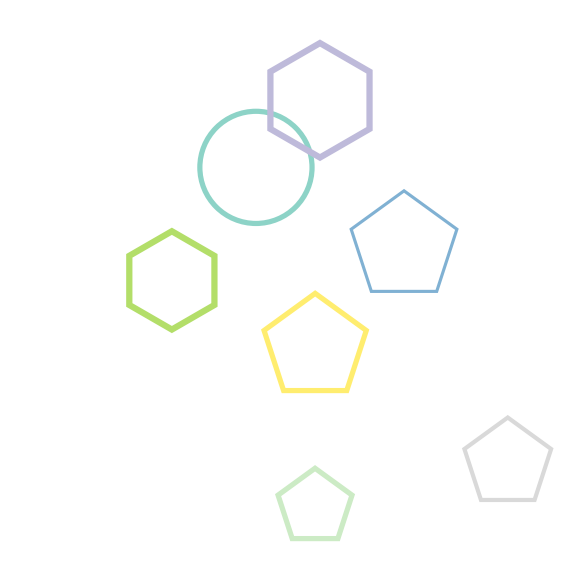[{"shape": "circle", "thickness": 2.5, "radius": 0.49, "center": [0.443, 0.709]}, {"shape": "hexagon", "thickness": 3, "radius": 0.5, "center": [0.554, 0.825]}, {"shape": "pentagon", "thickness": 1.5, "radius": 0.48, "center": [0.7, 0.572]}, {"shape": "hexagon", "thickness": 3, "radius": 0.43, "center": [0.298, 0.514]}, {"shape": "pentagon", "thickness": 2, "radius": 0.39, "center": [0.879, 0.197]}, {"shape": "pentagon", "thickness": 2.5, "radius": 0.34, "center": [0.546, 0.121]}, {"shape": "pentagon", "thickness": 2.5, "radius": 0.47, "center": [0.546, 0.398]}]